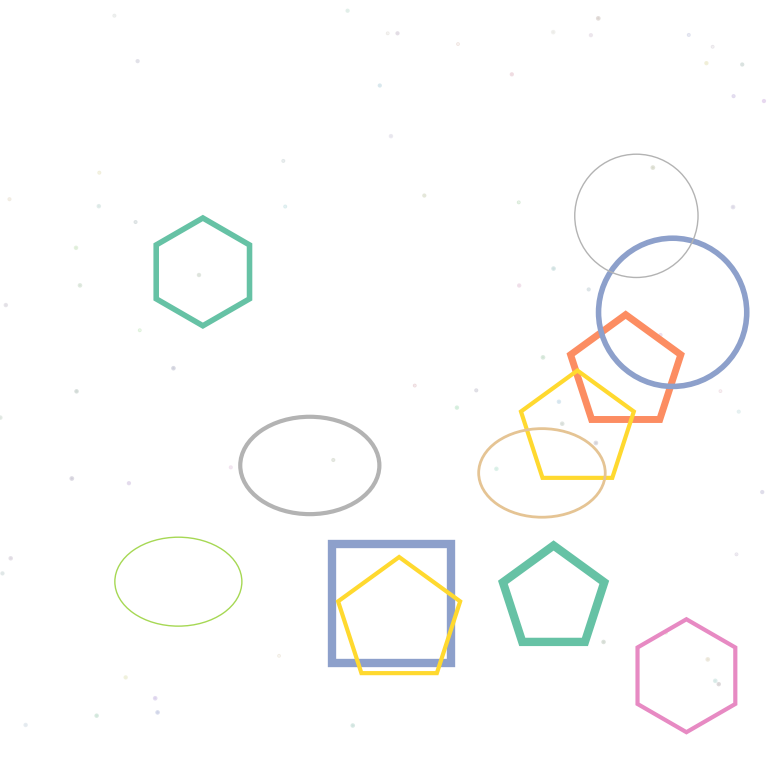[{"shape": "pentagon", "thickness": 3, "radius": 0.35, "center": [0.719, 0.222]}, {"shape": "hexagon", "thickness": 2, "radius": 0.35, "center": [0.263, 0.647]}, {"shape": "pentagon", "thickness": 2.5, "radius": 0.38, "center": [0.813, 0.516]}, {"shape": "circle", "thickness": 2, "radius": 0.48, "center": [0.874, 0.594]}, {"shape": "square", "thickness": 3, "radius": 0.39, "center": [0.509, 0.217]}, {"shape": "hexagon", "thickness": 1.5, "radius": 0.37, "center": [0.891, 0.122]}, {"shape": "oval", "thickness": 0.5, "radius": 0.41, "center": [0.232, 0.245]}, {"shape": "pentagon", "thickness": 1.5, "radius": 0.39, "center": [0.75, 0.442]}, {"shape": "pentagon", "thickness": 1.5, "radius": 0.42, "center": [0.518, 0.193]}, {"shape": "oval", "thickness": 1, "radius": 0.41, "center": [0.704, 0.386]}, {"shape": "circle", "thickness": 0.5, "radius": 0.4, "center": [0.826, 0.72]}, {"shape": "oval", "thickness": 1.5, "radius": 0.45, "center": [0.402, 0.396]}]